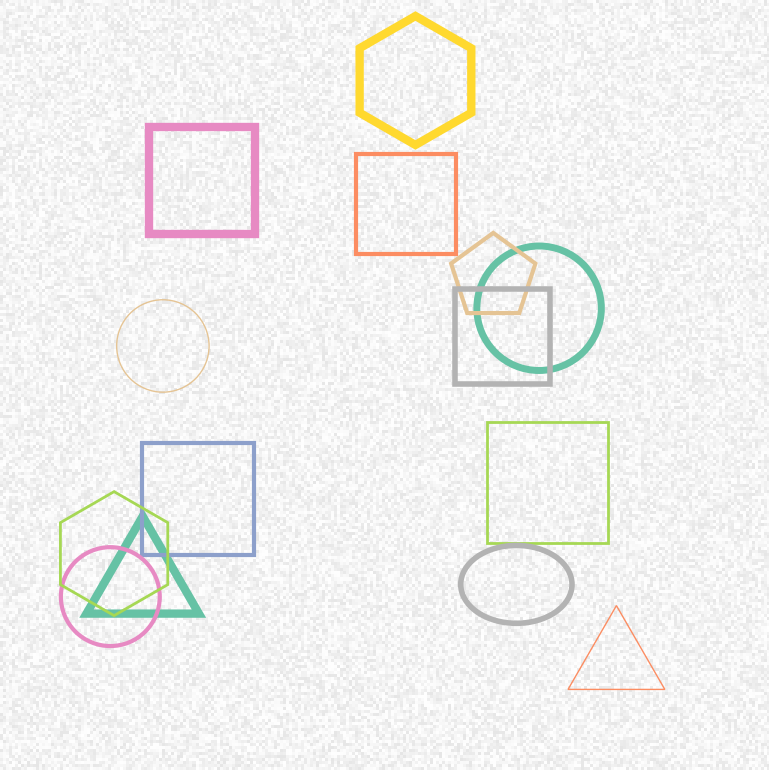[{"shape": "triangle", "thickness": 3, "radius": 0.42, "center": [0.185, 0.245]}, {"shape": "circle", "thickness": 2.5, "radius": 0.4, "center": [0.7, 0.6]}, {"shape": "square", "thickness": 1.5, "radius": 0.32, "center": [0.527, 0.735]}, {"shape": "triangle", "thickness": 0.5, "radius": 0.36, "center": [0.801, 0.141]}, {"shape": "square", "thickness": 1.5, "radius": 0.36, "center": [0.257, 0.352]}, {"shape": "square", "thickness": 3, "radius": 0.35, "center": [0.262, 0.765]}, {"shape": "circle", "thickness": 1.5, "radius": 0.32, "center": [0.143, 0.225]}, {"shape": "hexagon", "thickness": 1, "radius": 0.4, "center": [0.148, 0.281]}, {"shape": "square", "thickness": 1, "radius": 0.39, "center": [0.712, 0.374]}, {"shape": "hexagon", "thickness": 3, "radius": 0.42, "center": [0.54, 0.895]}, {"shape": "circle", "thickness": 0.5, "radius": 0.3, "center": [0.212, 0.551]}, {"shape": "pentagon", "thickness": 1.5, "radius": 0.29, "center": [0.641, 0.64]}, {"shape": "square", "thickness": 2, "radius": 0.31, "center": [0.652, 0.563]}, {"shape": "oval", "thickness": 2, "radius": 0.36, "center": [0.671, 0.241]}]